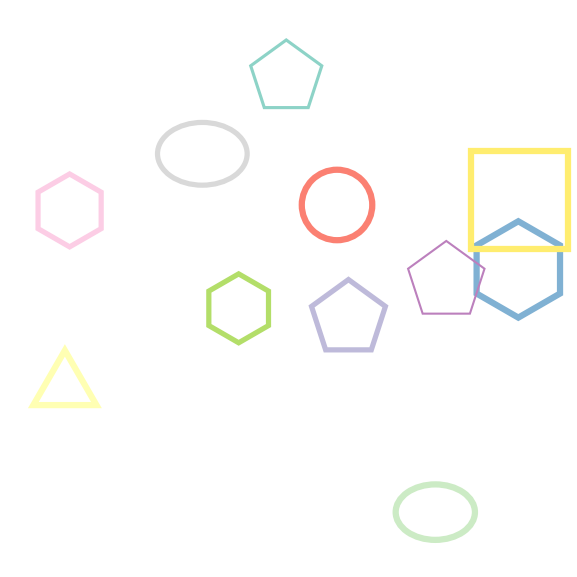[{"shape": "pentagon", "thickness": 1.5, "radius": 0.32, "center": [0.496, 0.865]}, {"shape": "triangle", "thickness": 3, "radius": 0.32, "center": [0.112, 0.329]}, {"shape": "pentagon", "thickness": 2.5, "radius": 0.34, "center": [0.603, 0.448]}, {"shape": "circle", "thickness": 3, "radius": 0.31, "center": [0.584, 0.644]}, {"shape": "hexagon", "thickness": 3, "radius": 0.42, "center": [0.898, 0.533]}, {"shape": "hexagon", "thickness": 2.5, "radius": 0.3, "center": [0.413, 0.465]}, {"shape": "hexagon", "thickness": 2.5, "radius": 0.32, "center": [0.121, 0.635]}, {"shape": "oval", "thickness": 2.5, "radius": 0.39, "center": [0.35, 0.733]}, {"shape": "pentagon", "thickness": 1, "radius": 0.35, "center": [0.773, 0.512]}, {"shape": "oval", "thickness": 3, "radius": 0.34, "center": [0.754, 0.112]}, {"shape": "square", "thickness": 3, "radius": 0.42, "center": [0.899, 0.653]}]